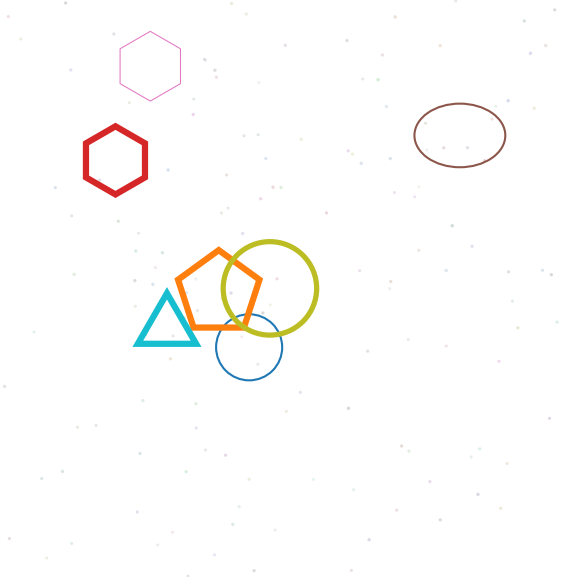[{"shape": "circle", "thickness": 1, "radius": 0.29, "center": [0.431, 0.398]}, {"shape": "pentagon", "thickness": 3, "radius": 0.37, "center": [0.379, 0.492]}, {"shape": "hexagon", "thickness": 3, "radius": 0.29, "center": [0.2, 0.721]}, {"shape": "oval", "thickness": 1, "radius": 0.39, "center": [0.796, 0.765]}, {"shape": "hexagon", "thickness": 0.5, "radius": 0.3, "center": [0.26, 0.884]}, {"shape": "circle", "thickness": 2.5, "radius": 0.4, "center": [0.467, 0.5]}, {"shape": "triangle", "thickness": 3, "radius": 0.29, "center": [0.289, 0.433]}]